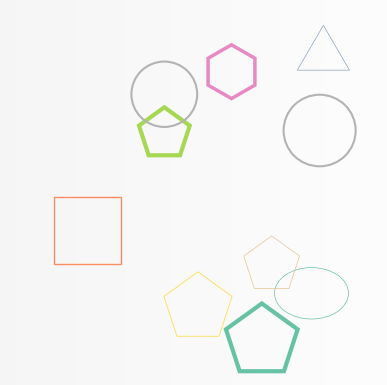[{"shape": "pentagon", "thickness": 3, "radius": 0.49, "center": [0.676, 0.114]}, {"shape": "oval", "thickness": 0.5, "radius": 0.48, "center": [0.804, 0.238]}, {"shape": "square", "thickness": 1, "radius": 0.43, "center": [0.225, 0.401]}, {"shape": "triangle", "thickness": 0.5, "radius": 0.39, "center": [0.835, 0.857]}, {"shape": "hexagon", "thickness": 2.5, "radius": 0.35, "center": [0.597, 0.814]}, {"shape": "pentagon", "thickness": 3, "radius": 0.34, "center": [0.424, 0.652]}, {"shape": "pentagon", "thickness": 0.5, "radius": 0.46, "center": [0.511, 0.201]}, {"shape": "pentagon", "thickness": 0.5, "radius": 0.38, "center": [0.701, 0.312]}, {"shape": "circle", "thickness": 1.5, "radius": 0.42, "center": [0.424, 0.755]}, {"shape": "circle", "thickness": 1.5, "radius": 0.46, "center": [0.825, 0.661]}]